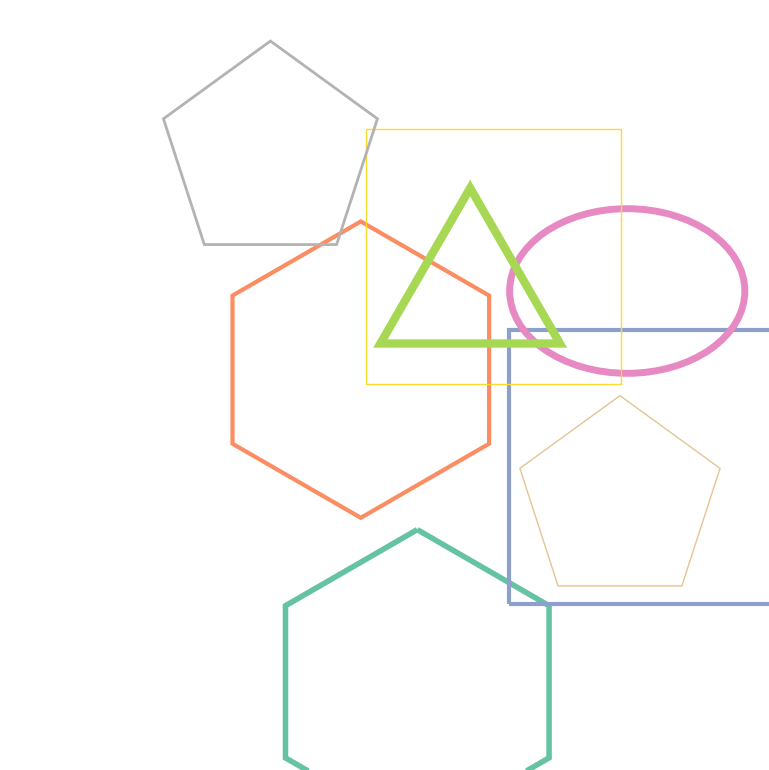[{"shape": "hexagon", "thickness": 2, "radius": 0.99, "center": [0.542, 0.115]}, {"shape": "hexagon", "thickness": 1.5, "radius": 0.96, "center": [0.469, 0.52]}, {"shape": "square", "thickness": 1.5, "radius": 0.89, "center": [0.839, 0.393]}, {"shape": "oval", "thickness": 2.5, "radius": 0.76, "center": [0.815, 0.622]}, {"shape": "triangle", "thickness": 3, "radius": 0.67, "center": [0.611, 0.621]}, {"shape": "square", "thickness": 0.5, "radius": 0.83, "center": [0.641, 0.667]}, {"shape": "pentagon", "thickness": 0.5, "radius": 0.68, "center": [0.805, 0.35]}, {"shape": "pentagon", "thickness": 1, "radius": 0.73, "center": [0.351, 0.801]}]